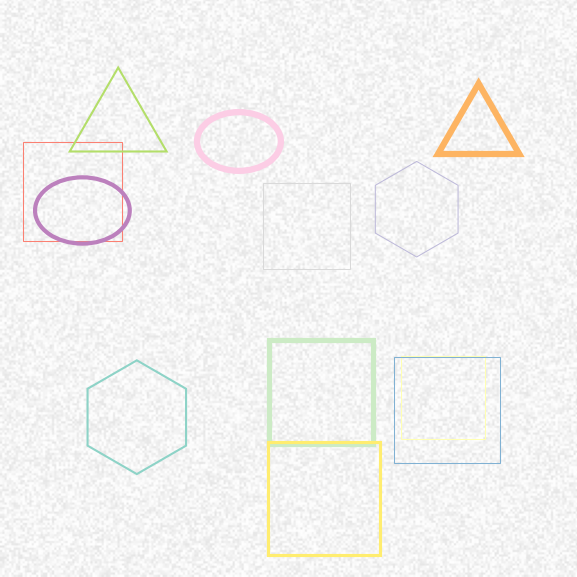[{"shape": "hexagon", "thickness": 1, "radius": 0.49, "center": [0.237, 0.277]}, {"shape": "square", "thickness": 0.5, "radius": 0.36, "center": [0.767, 0.311]}, {"shape": "hexagon", "thickness": 0.5, "radius": 0.41, "center": [0.722, 0.637]}, {"shape": "square", "thickness": 0.5, "radius": 0.43, "center": [0.126, 0.668]}, {"shape": "square", "thickness": 0.5, "radius": 0.46, "center": [0.774, 0.289]}, {"shape": "triangle", "thickness": 3, "radius": 0.41, "center": [0.829, 0.773]}, {"shape": "triangle", "thickness": 1, "radius": 0.48, "center": [0.205, 0.785]}, {"shape": "oval", "thickness": 3, "radius": 0.36, "center": [0.414, 0.754]}, {"shape": "square", "thickness": 0.5, "radius": 0.37, "center": [0.531, 0.607]}, {"shape": "oval", "thickness": 2, "radius": 0.41, "center": [0.143, 0.635]}, {"shape": "square", "thickness": 2.5, "radius": 0.45, "center": [0.556, 0.321]}, {"shape": "square", "thickness": 1.5, "radius": 0.49, "center": [0.561, 0.136]}]